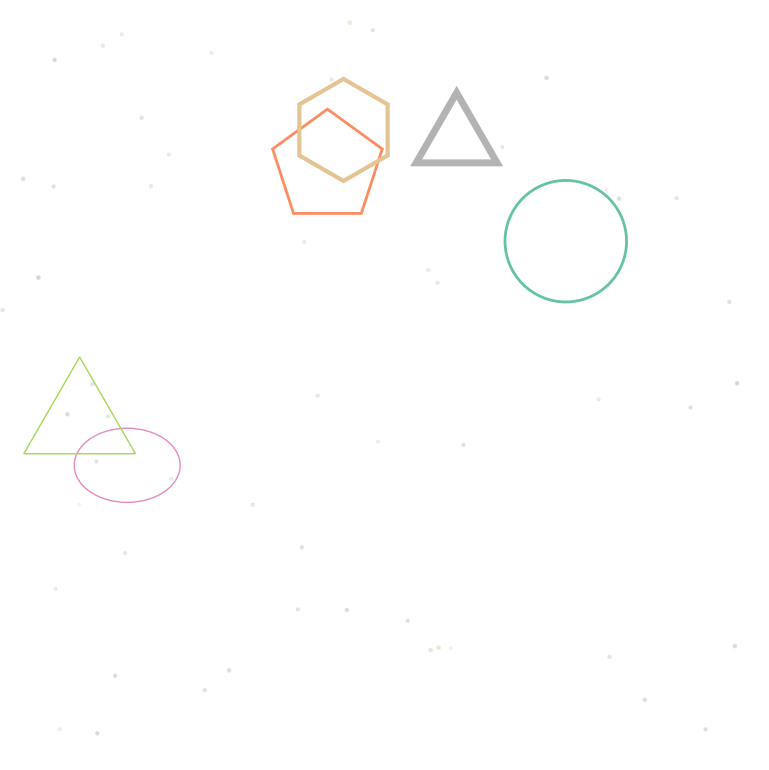[{"shape": "circle", "thickness": 1, "radius": 0.39, "center": [0.735, 0.687]}, {"shape": "pentagon", "thickness": 1, "radius": 0.37, "center": [0.425, 0.783]}, {"shape": "oval", "thickness": 0.5, "radius": 0.34, "center": [0.165, 0.396]}, {"shape": "triangle", "thickness": 0.5, "radius": 0.42, "center": [0.103, 0.453]}, {"shape": "hexagon", "thickness": 1.5, "radius": 0.33, "center": [0.446, 0.831]}, {"shape": "triangle", "thickness": 2.5, "radius": 0.3, "center": [0.593, 0.819]}]